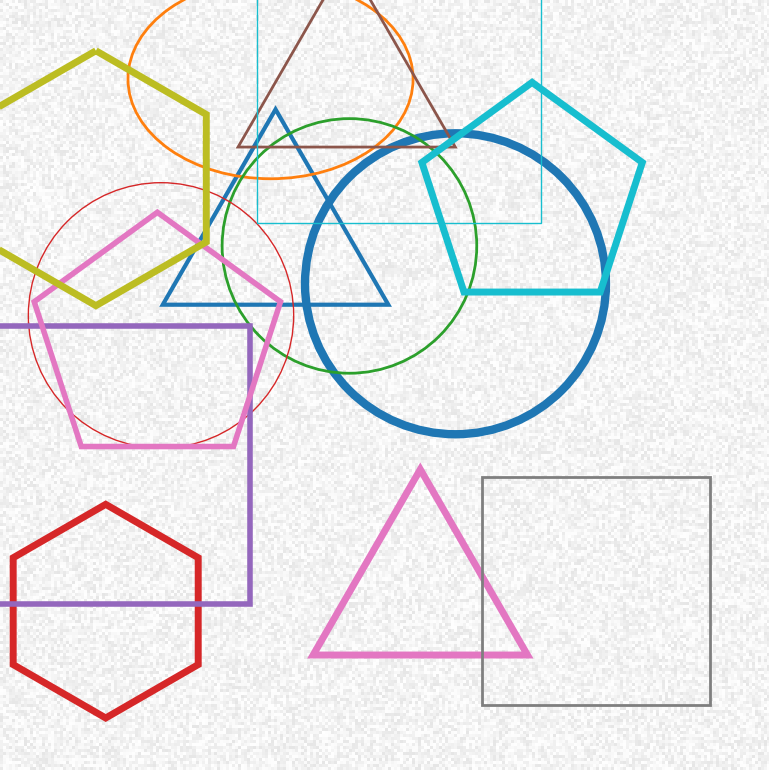[{"shape": "triangle", "thickness": 1.5, "radius": 0.85, "center": [0.358, 0.689]}, {"shape": "circle", "thickness": 3, "radius": 0.98, "center": [0.592, 0.631]}, {"shape": "oval", "thickness": 1, "radius": 0.93, "center": [0.351, 0.897]}, {"shape": "circle", "thickness": 1, "radius": 0.83, "center": [0.454, 0.681]}, {"shape": "hexagon", "thickness": 2.5, "radius": 0.69, "center": [0.137, 0.206]}, {"shape": "circle", "thickness": 0.5, "radius": 0.86, "center": [0.209, 0.59]}, {"shape": "square", "thickness": 2, "radius": 0.9, "center": [0.144, 0.396]}, {"shape": "triangle", "thickness": 1, "radius": 0.81, "center": [0.45, 0.89]}, {"shape": "triangle", "thickness": 2.5, "radius": 0.8, "center": [0.546, 0.23]}, {"shape": "pentagon", "thickness": 2, "radius": 0.84, "center": [0.204, 0.556]}, {"shape": "square", "thickness": 1, "radius": 0.74, "center": [0.774, 0.233]}, {"shape": "hexagon", "thickness": 2.5, "radius": 0.83, "center": [0.125, 0.769]}, {"shape": "square", "thickness": 0.5, "radius": 0.92, "center": [0.518, 0.895]}, {"shape": "pentagon", "thickness": 2.5, "radius": 0.75, "center": [0.691, 0.742]}]